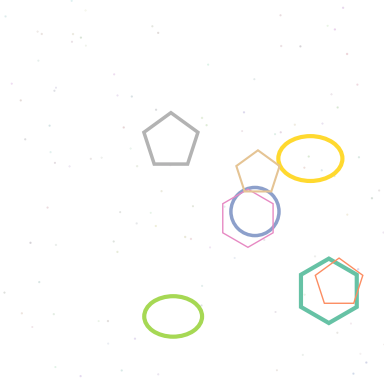[{"shape": "hexagon", "thickness": 3, "radius": 0.42, "center": [0.854, 0.245]}, {"shape": "pentagon", "thickness": 1, "radius": 0.32, "center": [0.881, 0.265]}, {"shape": "circle", "thickness": 2.5, "radius": 0.31, "center": [0.662, 0.451]}, {"shape": "hexagon", "thickness": 1, "radius": 0.38, "center": [0.644, 0.433]}, {"shape": "oval", "thickness": 3, "radius": 0.38, "center": [0.45, 0.178]}, {"shape": "oval", "thickness": 3, "radius": 0.42, "center": [0.806, 0.588]}, {"shape": "pentagon", "thickness": 1.5, "radius": 0.3, "center": [0.67, 0.551]}, {"shape": "pentagon", "thickness": 2.5, "radius": 0.37, "center": [0.444, 0.633]}]